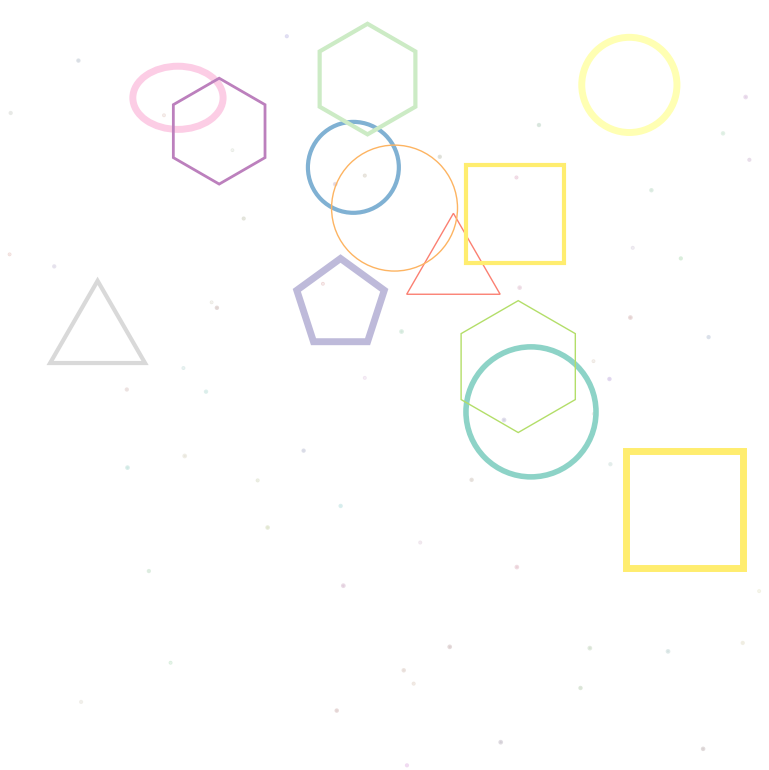[{"shape": "circle", "thickness": 2, "radius": 0.42, "center": [0.69, 0.465]}, {"shape": "circle", "thickness": 2.5, "radius": 0.31, "center": [0.817, 0.89]}, {"shape": "pentagon", "thickness": 2.5, "radius": 0.3, "center": [0.442, 0.605]}, {"shape": "triangle", "thickness": 0.5, "radius": 0.35, "center": [0.589, 0.653]}, {"shape": "circle", "thickness": 1.5, "radius": 0.3, "center": [0.459, 0.783]}, {"shape": "circle", "thickness": 0.5, "radius": 0.41, "center": [0.512, 0.73]}, {"shape": "hexagon", "thickness": 0.5, "radius": 0.43, "center": [0.673, 0.524]}, {"shape": "oval", "thickness": 2.5, "radius": 0.29, "center": [0.231, 0.873]}, {"shape": "triangle", "thickness": 1.5, "radius": 0.36, "center": [0.127, 0.564]}, {"shape": "hexagon", "thickness": 1, "radius": 0.34, "center": [0.285, 0.83]}, {"shape": "hexagon", "thickness": 1.5, "radius": 0.36, "center": [0.477, 0.897]}, {"shape": "square", "thickness": 2.5, "radius": 0.38, "center": [0.889, 0.338]}, {"shape": "square", "thickness": 1.5, "radius": 0.32, "center": [0.669, 0.722]}]